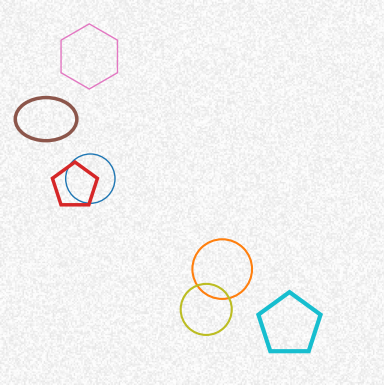[{"shape": "circle", "thickness": 1, "radius": 0.32, "center": [0.235, 0.536]}, {"shape": "circle", "thickness": 1.5, "radius": 0.39, "center": [0.577, 0.301]}, {"shape": "pentagon", "thickness": 2.5, "radius": 0.31, "center": [0.195, 0.518]}, {"shape": "oval", "thickness": 2.5, "radius": 0.4, "center": [0.12, 0.691]}, {"shape": "hexagon", "thickness": 1, "radius": 0.42, "center": [0.232, 0.853]}, {"shape": "circle", "thickness": 1.5, "radius": 0.33, "center": [0.536, 0.196]}, {"shape": "pentagon", "thickness": 3, "radius": 0.42, "center": [0.752, 0.156]}]